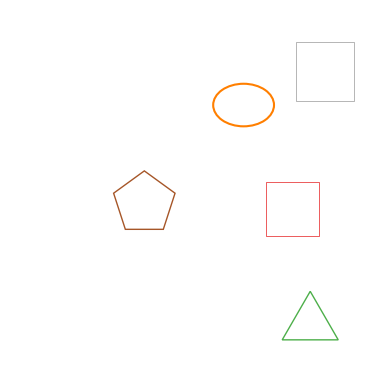[{"shape": "square", "thickness": 0.5, "radius": 0.35, "center": [0.759, 0.458]}, {"shape": "triangle", "thickness": 1, "radius": 0.42, "center": [0.806, 0.159]}, {"shape": "oval", "thickness": 1.5, "radius": 0.39, "center": [0.633, 0.727]}, {"shape": "pentagon", "thickness": 1, "radius": 0.42, "center": [0.375, 0.472]}, {"shape": "square", "thickness": 0.5, "radius": 0.38, "center": [0.845, 0.815]}]